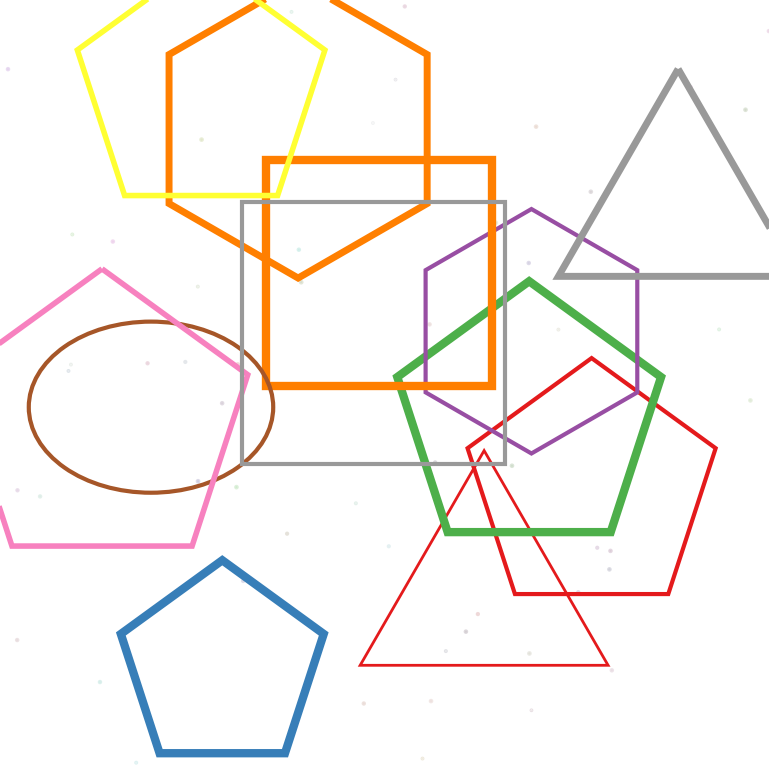[{"shape": "pentagon", "thickness": 1.5, "radius": 0.85, "center": [0.768, 0.366]}, {"shape": "triangle", "thickness": 1, "radius": 0.93, "center": [0.629, 0.229]}, {"shape": "pentagon", "thickness": 3, "radius": 0.69, "center": [0.289, 0.134]}, {"shape": "pentagon", "thickness": 3, "radius": 0.9, "center": [0.687, 0.455]}, {"shape": "hexagon", "thickness": 1.5, "radius": 0.79, "center": [0.69, 0.57]}, {"shape": "square", "thickness": 3, "radius": 0.73, "center": [0.493, 0.645]}, {"shape": "hexagon", "thickness": 2.5, "radius": 0.97, "center": [0.387, 0.832]}, {"shape": "pentagon", "thickness": 2, "radius": 0.85, "center": [0.261, 0.883]}, {"shape": "oval", "thickness": 1.5, "radius": 0.79, "center": [0.196, 0.471]}, {"shape": "pentagon", "thickness": 2, "radius": 1.0, "center": [0.132, 0.452]}, {"shape": "triangle", "thickness": 2.5, "radius": 0.9, "center": [0.881, 0.731]}, {"shape": "square", "thickness": 1.5, "radius": 0.85, "center": [0.485, 0.567]}]